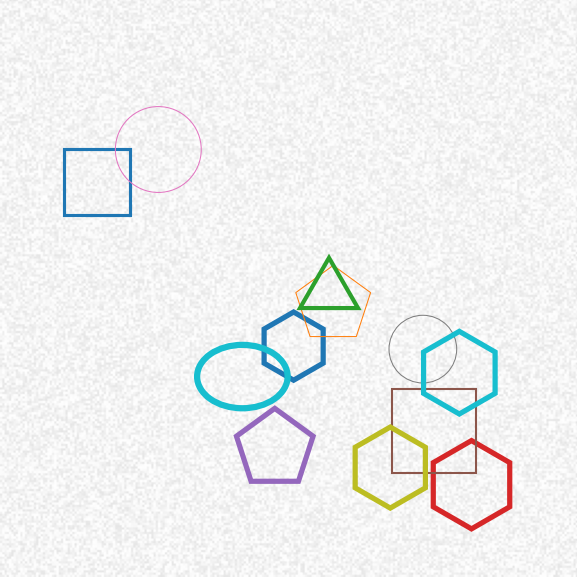[{"shape": "hexagon", "thickness": 2.5, "radius": 0.3, "center": [0.508, 0.4]}, {"shape": "square", "thickness": 1.5, "radius": 0.29, "center": [0.169, 0.683]}, {"shape": "pentagon", "thickness": 0.5, "radius": 0.34, "center": [0.577, 0.471]}, {"shape": "triangle", "thickness": 2, "radius": 0.29, "center": [0.57, 0.495]}, {"shape": "hexagon", "thickness": 2.5, "radius": 0.38, "center": [0.816, 0.16]}, {"shape": "pentagon", "thickness": 2.5, "radius": 0.35, "center": [0.476, 0.222]}, {"shape": "square", "thickness": 1, "radius": 0.36, "center": [0.752, 0.253]}, {"shape": "circle", "thickness": 0.5, "radius": 0.37, "center": [0.274, 0.74]}, {"shape": "circle", "thickness": 0.5, "radius": 0.29, "center": [0.732, 0.395]}, {"shape": "hexagon", "thickness": 2.5, "radius": 0.35, "center": [0.676, 0.19]}, {"shape": "oval", "thickness": 3, "radius": 0.39, "center": [0.42, 0.347]}, {"shape": "hexagon", "thickness": 2.5, "radius": 0.36, "center": [0.795, 0.354]}]